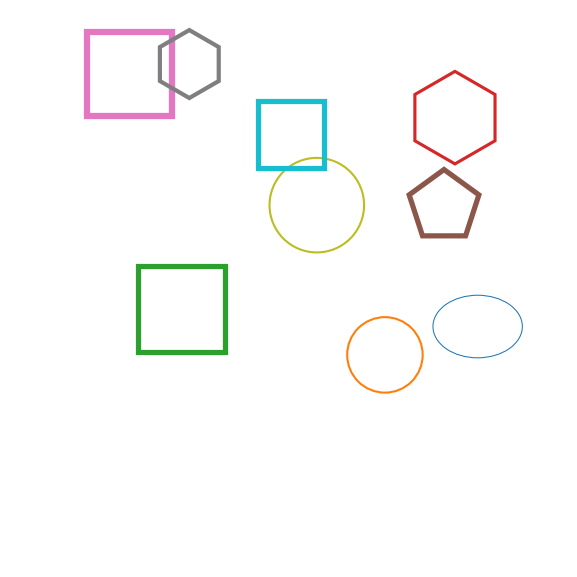[{"shape": "oval", "thickness": 0.5, "radius": 0.39, "center": [0.827, 0.434]}, {"shape": "circle", "thickness": 1, "radius": 0.33, "center": [0.667, 0.385]}, {"shape": "square", "thickness": 2.5, "radius": 0.37, "center": [0.314, 0.464]}, {"shape": "hexagon", "thickness": 1.5, "radius": 0.4, "center": [0.788, 0.795]}, {"shape": "pentagon", "thickness": 2.5, "radius": 0.32, "center": [0.769, 0.642]}, {"shape": "square", "thickness": 3, "radius": 0.37, "center": [0.225, 0.871]}, {"shape": "hexagon", "thickness": 2, "radius": 0.29, "center": [0.328, 0.888]}, {"shape": "circle", "thickness": 1, "radius": 0.41, "center": [0.549, 0.644]}, {"shape": "square", "thickness": 2.5, "radius": 0.29, "center": [0.504, 0.766]}]